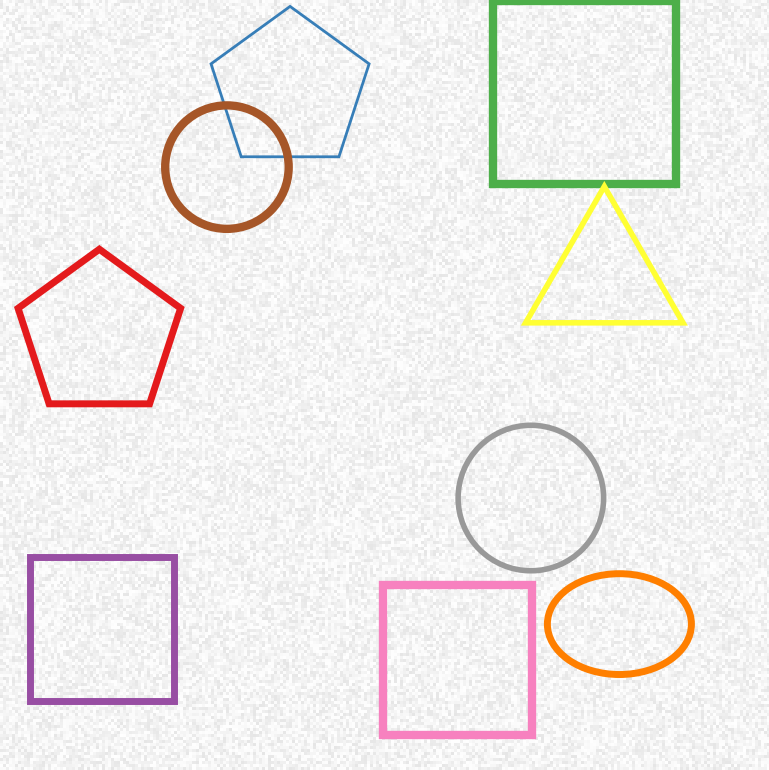[{"shape": "pentagon", "thickness": 2.5, "radius": 0.55, "center": [0.129, 0.565]}, {"shape": "pentagon", "thickness": 1, "radius": 0.54, "center": [0.377, 0.884]}, {"shape": "square", "thickness": 3, "radius": 0.59, "center": [0.759, 0.88]}, {"shape": "square", "thickness": 2.5, "radius": 0.47, "center": [0.132, 0.183]}, {"shape": "oval", "thickness": 2.5, "radius": 0.47, "center": [0.804, 0.189]}, {"shape": "triangle", "thickness": 2, "radius": 0.59, "center": [0.785, 0.64]}, {"shape": "circle", "thickness": 3, "radius": 0.4, "center": [0.295, 0.783]}, {"shape": "square", "thickness": 3, "radius": 0.49, "center": [0.594, 0.143]}, {"shape": "circle", "thickness": 2, "radius": 0.47, "center": [0.689, 0.353]}]